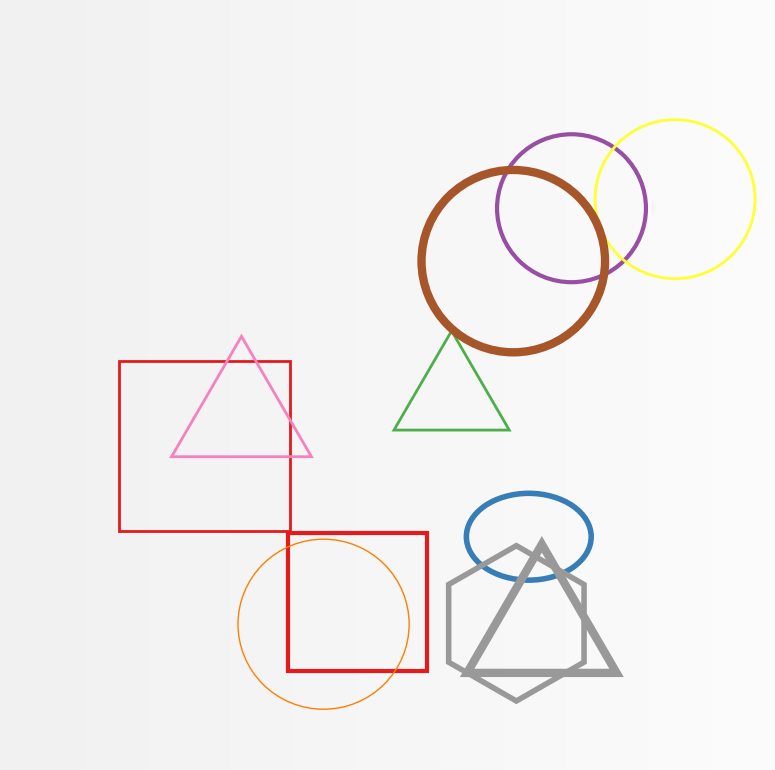[{"shape": "square", "thickness": 1, "radius": 0.55, "center": [0.264, 0.421]}, {"shape": "square", "thickness": 1.5, "radius": 0.45, "center": [0.461, 0.219]}, {"shape": "oval", "thickness": 2, "radius": 0.4, "center": [0.682, 0.303]}, {"shape": "triangle", "thickness": 1, "radius": 0.43, "center": [0.583, 0.484]}, {"shape": "circle", "thickness": 1.5, "radius": 0.48, "center": [0.737, 0.73]}, {"shape": "circle", "thickness": 0.5, "radius": 0.55, "center": [0.418, 0.189]}, {"shape": "circle", "thickness": 1, "radius": 0.52, "center": [0.871, 0.741]}, {"shape": "circle", "thickness": 3, "radius": 0.59, "center": [0.662, 0.661]}, {"shape": "triangle", "thickness": 1, "radius": 0.52, "center": [0.312, 0.459]}, {"shape": "triangle", "thickness": 3, "radius": 0.56, "center": [0.699, 0.182]}, {"shape": "hexagon", "thickness": 2, "radius": 0.5, "center": [0.666, 0.19]}]